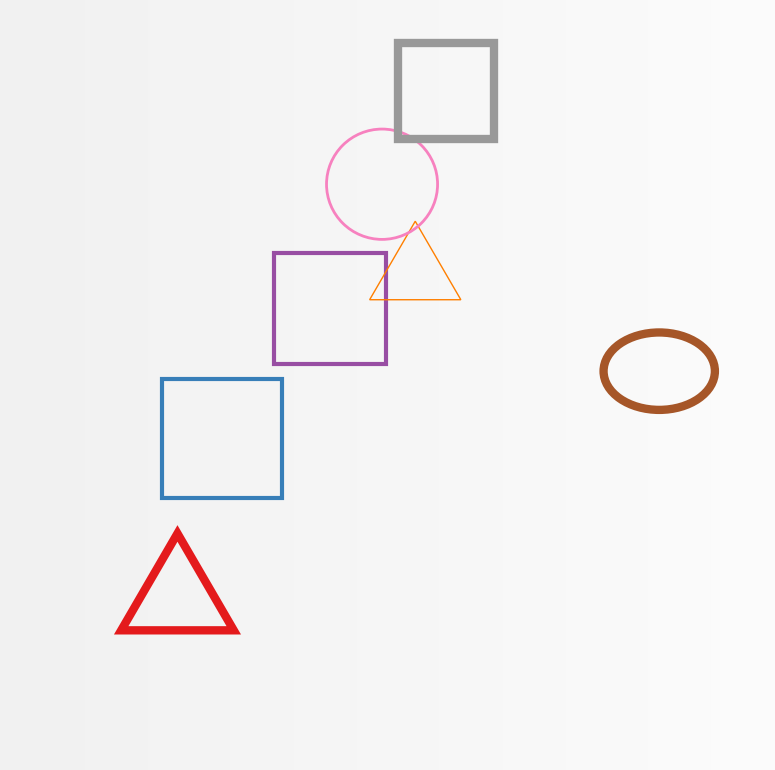[{"shape": "triangle", "thickness": 3, "radius": 0.42, "center": [0.229, 0.223]}, {"shape": "square", "thickness": 1.5, "radius": 0.39, "center": [0.287, 0.43]}, {"shape": "square", "thickness": 1.5, "radius": 0.36, "center": [0.426, 0.599]}, {"shape": "triangle", "thickness": 0.5, "radius": 0.34, "center": [0.536, 0.645]}, {"shape": "oval", "thickness": 3, "radius": 0.36, "center": [0.851, 0.518]}, {"shape": "circle", "thickness": 1, "radius": 0.36, "center": [0.493, 0.761]}, {"shape": "square", "thickness": 3, "radius": 0.31, "center": [0.575, 0.881]}]